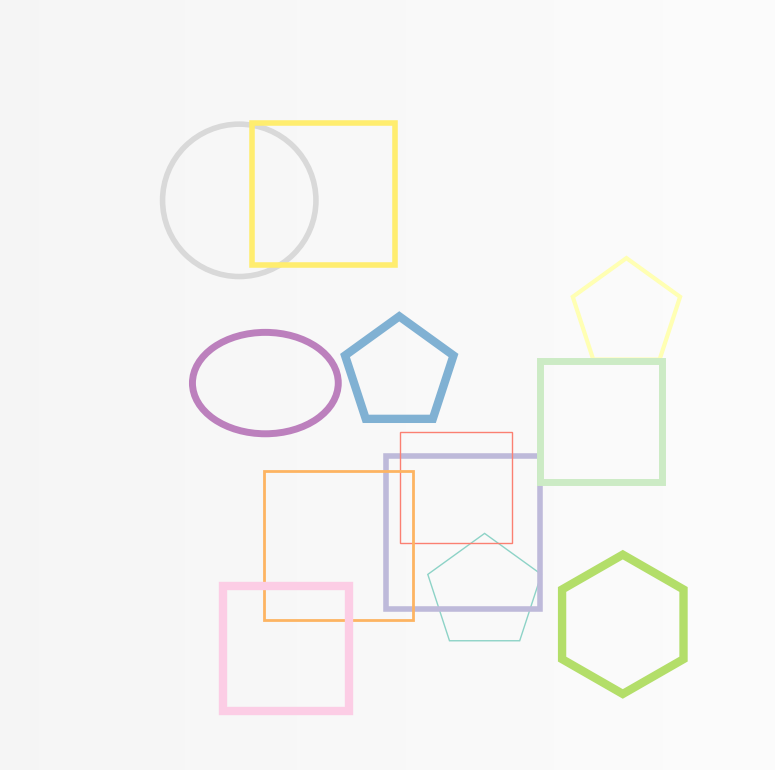[{"shape": "pentagon", "thickness": 0.5, "radius": 0.39, "center": [0.625, 0.23]}, {"shape": "pentagon", "thickness": 1.5, "radius": 0.36, "center": [0.808, 0.592]}, {"shape": "square", "thickness": 2, "radius": 0.5, "center": [0.598, 0.308]}, {"shape": "square", "thickness": 0.5, "radius": 0.36, "center": [0.588, 0.367]}, {"shape": "pentagon", "thickness": 3, "radius": 0.37, "center": [0.515, 0.516]}, {"shape": "square", "thickness": 1, "radius": 0.48, "center": [0.437, 0.292]}, {"shape": "hexagon", "thickness": 3, "radius": 0.45, "center": [0.804, 0.189]}, {"shape": "square", "thickness": 3, "radius": 0.41, "center": [0.369, 0.158]}, {"shape": "circle", "thickness": 2, "radius": 0.49, "center": [0.309, 0.74]}, {"shape": "oval", "thickness": 2.5, "radius": 0.47, "center": [0.342, 0.503]}, {"shape": "square", "thickness": 2.5, "radius": 0.39, "center": [0.776, 0.452]}, {"shape": "square", "thickness": 2, "radius": 0.46, "center": [0.417, 0.748]}]